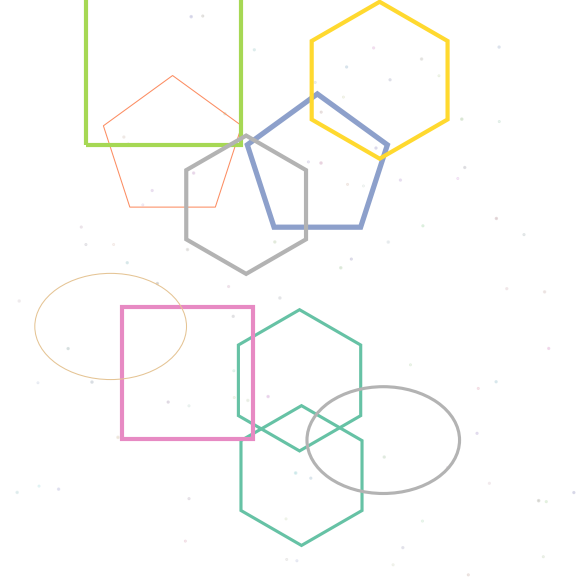[{"shape": "hexagon", "thickness": 1.5, "radius": 0.61, "center": [0.522, 0.176]}, {"shape": "hexagon", "thickness": 1.5, "radius": 0.61, "center": [0.519, 0.341]}, {"shape": "pentagon", "thickness": 0.5, "radius": 0.63, "center": [0.299, 0.742]}, {"shape": "pentagon", "thickness": 2.5, "radius": 0.64, "center": [0.55, 0.709]}, {"shape": "square", "thickness": 2, "radius": 0.57, "center": [0.325, 0.353]}, {"shape": "square", "thickness": 2, "radius": 0.67, "center": [0.284, 0.883]}, {"shape": "hexagon", "thickness": 2, "radius": 0.68, "center": [0.657, 0.86]}, {"shape": "oval", "thickness": 0.5, "radius": 0.66, "center": [0.192, 0.434]}, {"shape": "oval", "thickness": 1.5, "radius": 0.66, "center": [0.664, 0.237]}, {"shape": "hexagon", "thickness": 2, "radius": 0.6, "center": [0.426, 0.645]}]